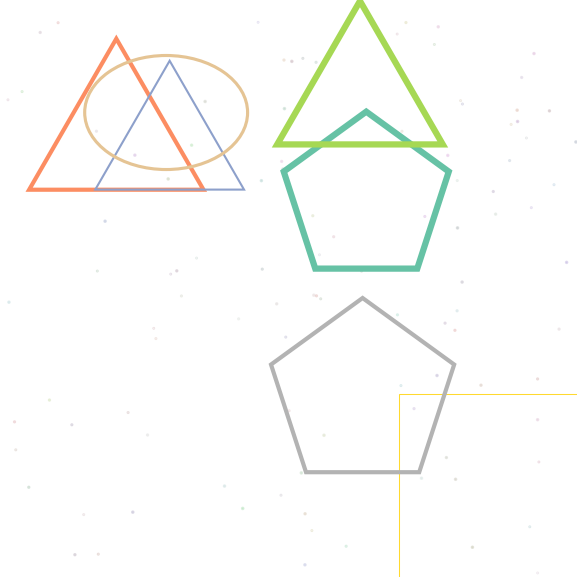[{"shape": "pentagon", "thickness": 3, "radius": 0.75, "center": [0.634, 0.656]}, {"shape": "triangle", "thickness": 2, "radius": 0.87, "center": [0.201, 0.758]}, {"shape": "triangle", "thickness": 1, "radius": 0.74, "center": [0.294, 0.745]}, {"shape": "triangle", "thickness": 3, "radius": 0.83, "center": [0.623, 0.832]}, {"shape": "square", "thickness": 0.5, "radius": 0.93, "center": [0.877, 0.131]}, {"shape": "oval", "thickness": 1.5, "radius": 0.71, "center": [0.288, 0.804]}, {"shape": "pentagon", "thickness": 2, "radius": 0.83, "center": [0.628, 0.316]}]